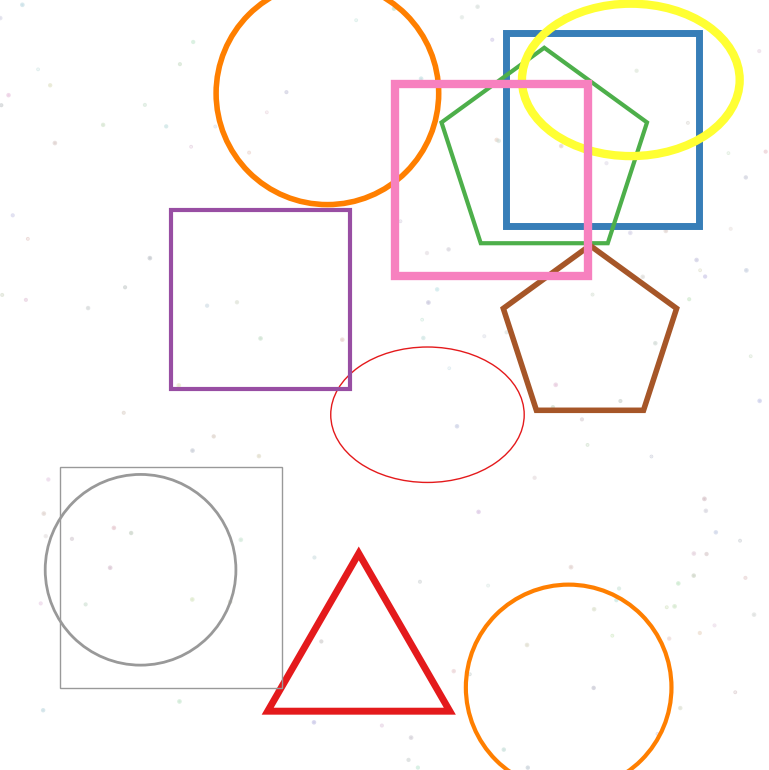[{"shape": "triangle", "thickness": 2.5, "radius": 0.68, "center": [0.466, 0.145]}, {"shape": "oval", "thickness": 0.5, "radius": 0.63, "center": [0.555, 0.461]}, {"shape": "square", "thickness": 2.5, "radius": 0.63, "center": [0.782, 0.832]}, {"shape": "pentagon", "thickness": 1.5, "radius": 0.7, "center": [0.707, 0.798]}, {"shape": "square", "thickness": 1.5, "radius": 0.58, "center": [0.339, 0.611]}, {"shape": "circle", "thickness": 2, "radius": 0.72, "center": [0.425, 0.879]}, {"shape": "circle", "thickness": 1.5, "radius": 0.67, "center": [0.739, 0.107]}, {"shape": "oval", "thickness": 3, "radius": 0.71, "center": [0.819, 0.896]}, {"shape": "pentagon", "thickness": 2, "radius": 0.59, "center": [0.766, 0.563]}, {"shape": "square", "thickness": 3, "radius": 0.63, "center": [0.638, 0.766]}, {"shape": "circle", "thickness": 1, "radius": 0.62, "center": [0.183, 0.26]}, {"shape": "square", "thickness": 0.5, "radius": 0.72, "center": [0.222, 0.25]}]